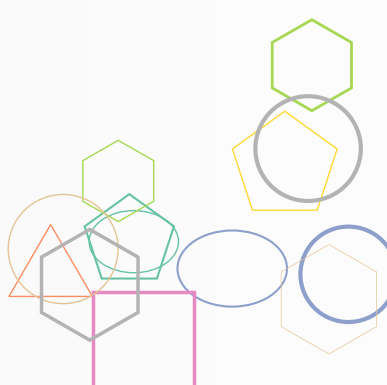[{"shape": "oval", "thickness": 1, "radius": 0.58, "center": [0.345, 0.372]}, {"shape": "pentagon", "thickness": 1.5, "radius": 0.61, "center": [0.334, 0.375]}, {"shape": "triangle", "thickness": 1, "radius": 0.62, "center": [0.131, 0.292]}, {"shape": "circle", "thickness": 3, "radius": 0.62, "center": [0.899, 0.287]}, {"shape": "oval", "thickness": 1.5, "radius": 0.71, "center": [0.599, 0.302]}, {"shape": "square", "thickness": 2.5, "radius": 0.65, "center": [0.37, 0.113]}, {"shape": "hexagon", "thickness": 1, "radius": 0.53, "center": [0.305, 0.53]}, {"shape": "hexagon", "thickness": 2, "radius": 0.59, "center": [0.805, 0.831]}, {"shape": "pentagon", "thickness": 1, "radius": 0.71, "center": [0.735, 0.569]}, {"shape": "hexagon", "thickness": 0.5, "radius": 0.71, "center": [0.849, 0.223]}, {"shape": "circle", "thickness": 1, "radius": 0.71, "center": [0.163, 0.353]}, {"shape": "circle", "thickness": 3, "radius": 0.68, "center": [0.795, 0.614]}, {"shape": "hexagon", "thickness": 2.5, "radius": 0.72, "center": [0.232, 0.26]}]